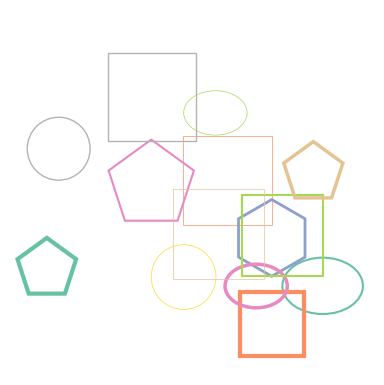[{"shape": "oval", "thickness": 1.5, "radius": 0.52, "center": [0.838, 0.258]}, {"shape": "pentagon", "thickness": 3, "radius": 0.4, "center": [0.122, 0.302]}, {"shape": "square", "thickness": 3, "radius": 0.42, "center": [0.706, 0.159]}, {"shape": "square", "thickness": 0.5, "radius": 0.58, "center": [0.591, 0.532]}, {"shape": "hexagon", "thickness": 2, "radius": 0.5, "center": [0.706, 0.382]}, {"shape": "pentagon", "thickness": 1.5, "radius": 0.58, "center": [0.393, 0.521]}, {"shape": "oval", "thickness": 2.5, "radius": 0.4, "center": [0.665, 0.257]}, {"shape": "oval", "thickness": 0.5, "radius": 0.41, "center": [0.56, 0.707]}, {"shape": "square", "thickness": 1.5, "radius": 0.52, "center": [0.733, 0.388]}, {"shape": "circle", "thickness": 0.5, "radius": 0.42, "center": [0.477, 0.28]}, {"shape": "square", "thickness": 0.5, "radius": 0.59, "center": [0.567, 0.392]}, {"shape": "pentagon", "thickness": 2.5, "radius": 0.4, "center": [0.814, 0.551]}, {"shape": "square", "thickness": 1, "radius": 0.57, "center": [0.395, 0.747]}, {"shape": "circle", "thickness": 1, "radius": 0.41, "center": [0.152, 0.614]}]